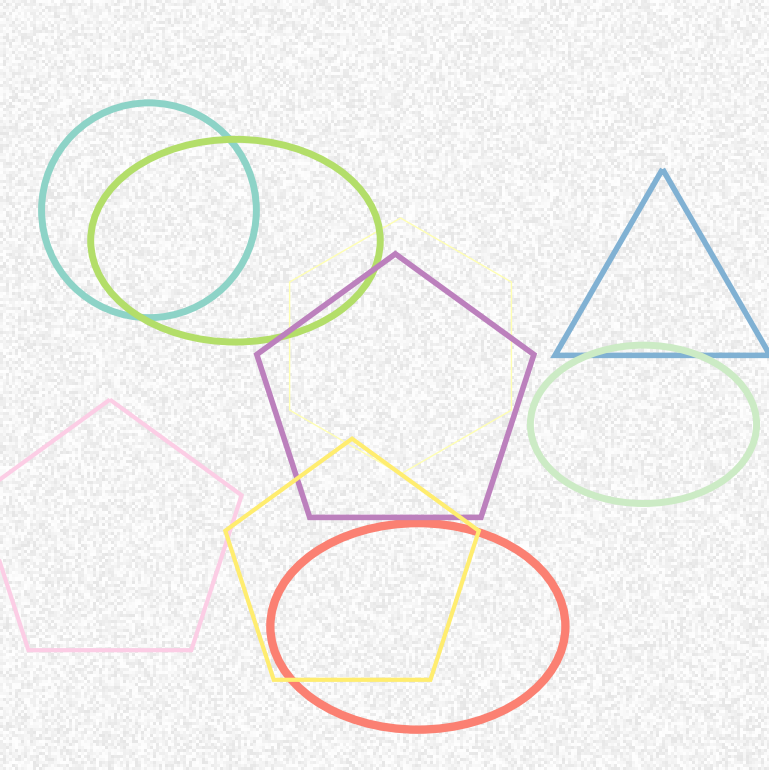[{"shape": "circle", "thickness": 2.5, "radius": 0.7, "center": [0.193, 0.727]}, {"shape": "hexagon", "thickness": 0.5, "radius": 0.83, "center": [0.52, 0.551]}, {"shape": "oval", "thickness": 3, "radius": 0.96, "center": [0.543, 0.187]}, {"shape": "triangle", "thickness": 2, "radius": 0.81, "center": [0.86, 0.619]}, {"shape": "oval", "thickness": 2.5, "radius": 0.94, "center": [0.306, 0.687]}, {"shape": "pentagon", "thickness": 1.5, "radius": 0.9, "center": [0.143, 0.301]}, {"shape": "pentagon", "thickness": 2, "radius": 0.95, "center": [0.513, 0.481]}, {"shape": "oval", "thickness": 2.5, "radius": 0.73, "center": [0.836, 0.449]}, {"shape": "pentagon", "thickness": 1.5, "radius": 0.87, "center": [0.457, 0.257]}]